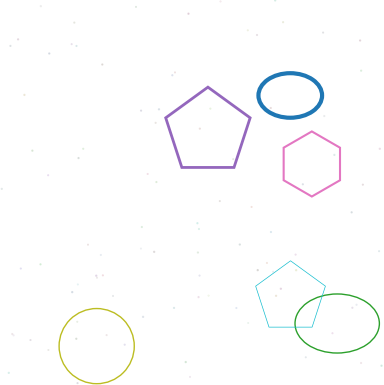[{"shape": "oval", "thickness": 3, "radius": 0.41, "center": [0.754, 0.752]}, {"shape": "oval", "thickness": 1, "radius": 0.55, "center": [0.876, 0.16]}, {"shape": "pentagon", "thickness": 2, "radius": 0.58, "center": [0.54, 0.658]}, {"shape": "hexagon", "thickness": 1.5, "radius": 0.42, "center": [0.81, 0.574]}, {"shape": "circle", "thickness": 1, "radius": 0.49, "center": [0.251, 0.101]}, {"shape": "pentagon", "thickness": 0.5, "radius": 0.48, "center": [0.755, 0.227]}]